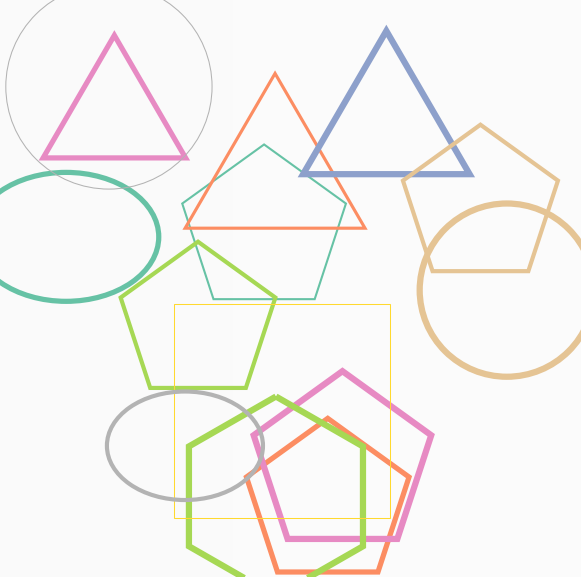[{"shape": "oval", "thickness": 2.5, "radius": 0.8, "center": [0.114, 0.589]}, {"shape": "pentagon", "thickness": 1, "radius": 0.74, "center": [0.454, 0.601]}, {"shape": "pentagon", "thickness": 2.5, "radius": 0.74, "center": [0.564, 0.128]}, {"shape": "triangle", "thickness": 1.5, "radius": 0.89, "center": [0.473, 0.693]}, {"shape": "triangle", "thickness": 3, "radius": 0.83, "center": [0.665, 0.78]}, {"shape": "pentagon", "thickness": 3, "radius": 0.8, "center": [0.589, 0.196]}, {"shape": "triangle", "thickness": 2.5, "radius": 0.71, "center": [0.197, 0.796]}, {"shape": "hexagon", "thickness": 3, "radius": 0.86, "center": [0.475, 0.14]}, {"shape": "pentagon", "thickness": 2, "radius": 0.7, "center": [0.341, 0.441]}, {"shape": "square", "thickness": 0.5, "radius": 0.93, "center": [0.485, 0.287]}, {"shape": "pentagon", "thickness": 2, "radius": 0.7, "center": [0.827, 0.643]}, {"shape": "circle", "thickness": 3, "radius": 0.75, "center": [0.872, 0.497]}, {"shape": "circle", "thickness": 0.5, "radius": 0.89, "center": [0.187, 0.849]}, {"shape": "oval", "thickness": 2, "radius": 0.67, "center": [0.318, 0.227]}]